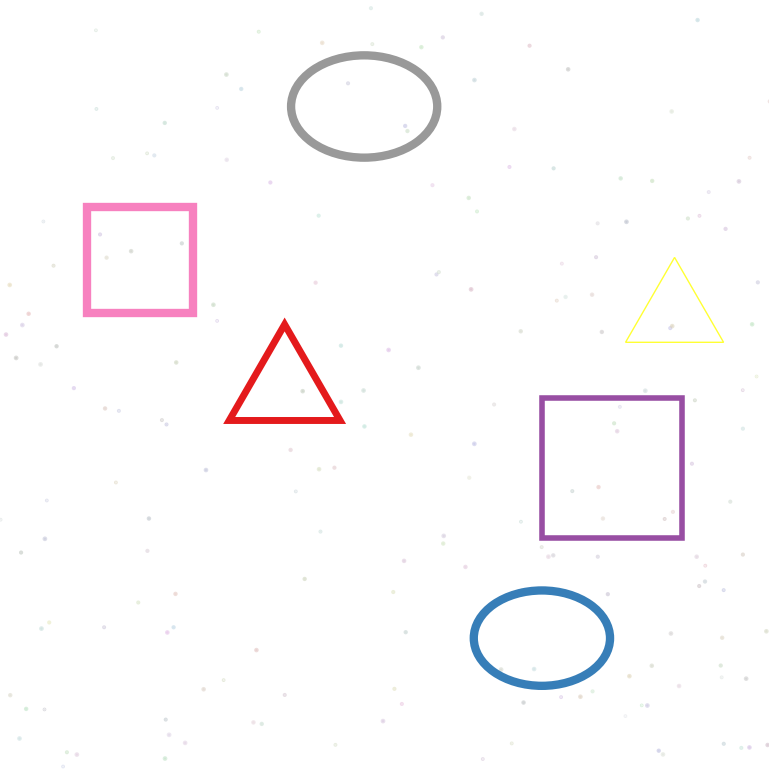[{"shape": "triangle", "thickness": 2.5, "radius": 0.42, "center": [0.37, 0.495]}, {"shape": "oval", "thickness": 3, "radius": 0.44, "center": [0.704, 0.171]}, {"shape": "square", "thickness": 2, "radius": 0.45, "center": [0.795, 0.392]}, {"shape": "triangle", "thickness": 0.5, "radius": 0.37, "center": [0.876, 0.592]}, {"shape": "square", "thickness": 3, "radius": 0.34, "center": [0.182, 0.662]}, {"shape": "oval", "thickness": 3, "radius": 0.47, "center": [0.473, 0.862]}]